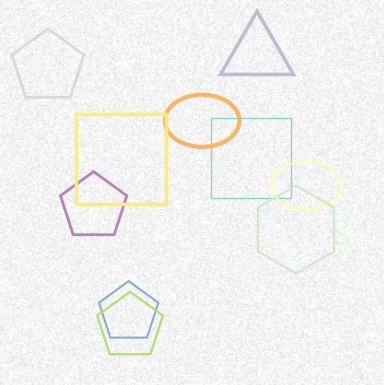[{"shape": "square", "thickness": 1, "radius": 0.52, "center": [0.652, 0.589]}, {"shape": "oval", "thickness": 1.5, "radius": 0.45, "center": [0.796, 0.518]}, {"shape": "triangle", "thickness": 2.5, "radius": 0.55, "center": [0.668, 0.861]}, {"shape": "pentagon", "thickness": 1.5, "radius": 0.41, "center": [0.334, 0.189]}, {"shape": "oval", "thickness": 3, "radius": 0.48, "center": [0.525, 0.686]}, {"shape": "pentagon", "thickness": 1.5, "radius": 0.45, "center": [0.338, 0.153]}, {"shape": "pentagon", "thickness": 2, "radius": 0.49, "center": [0.125, 0.827]}, {"shape": "pentagon", "thickness": 2, "radius": 0.45, "center": [0.243, 0.464]}, {"shape": "hexagon", "thickness": 1.5, "radius": 0.57, "center": [0.769, 0.404]}, {"shape": "square", "thickness": 2.5, "radius": 0.58, "center": [0.314, 0.586]}]